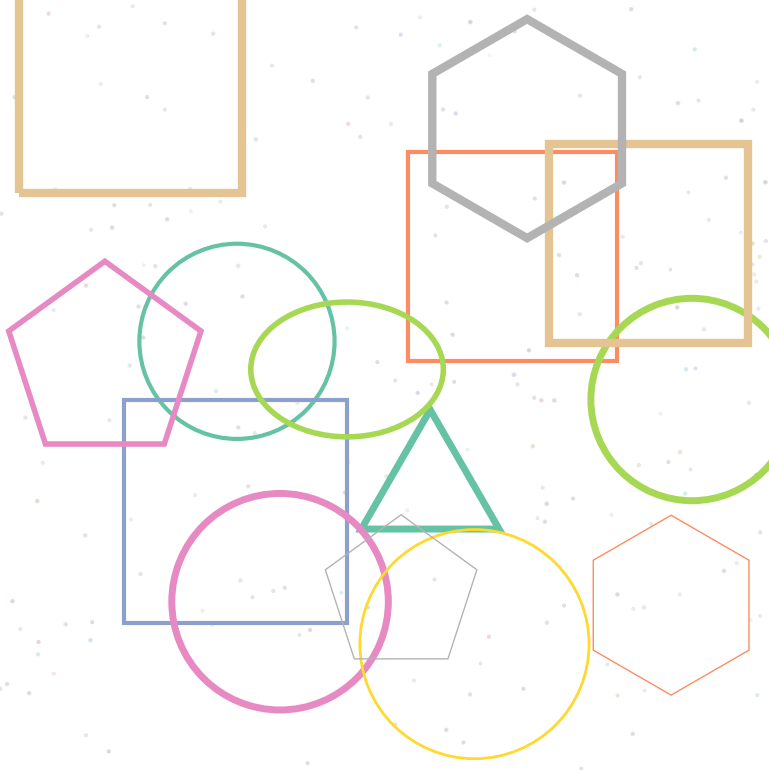[{"shape": "circle", "thickness": 1.5, "radius": 0.63, "center": [0.308, 0.557]}, {"shape": "triangle", "thickness": 2.5, "radius": 0.52, "center": [0.559, 0.365]}, {"shape": "square", "thickness": 1.5, "radius": 0.68, "center": [0.665, 0.667]}, {"shape": "hexagon", "thickness": 0.5, "radius": 0.58, "center": [0.872, 0.214]}, {"shape": "square", "thickness": 1.5, "radius": 0.72, "center": [0.305, 0.335]}, {"shape": "circle", "thickness": 2.5, "radius": 0.7, "center": [0.364, 0.219]}, {"shape": "pentagon", "thickness": 2, "radius": 0.66, "center": [0.136, 0.529]}, {"shape": "circle", "thickness": 2.5, "radius": 0.66, "center": [0.899, 0.481]}, {"shape": "oval", "thickness": 2, "radius": 0.63, "center": [0.451, 0.52]}, {"shape": "circle", "thickness": 1, "radius": 0.74, "center": [0.616, 0.163]}, {"shape": "square", "thickness": 3, "radius": 0.64, "center": [0.842, 0.684]}, {"shape": "square", "thickness": 3, "radius": 0.72, "center": [0.17, 0.894]}, {"shape": "hexagon", "thickness": 3, "radius": 0.71, "center": [0.685, 0.833]}, {"shape": "pentagon", "thickness": 0.5, "radius": 0.52, "center": [0.521, 0.228]}]